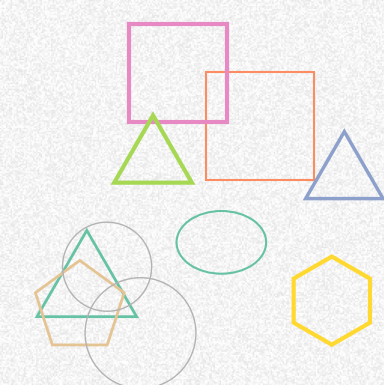[{"shape": "triangle", "thickness": 2, "radius": 0.75, "center": [0.225, 0.252]}, {"shape": "oval", "thickness": 1.5, "radius": 0.58, "center": [0.575, 0.37]}, {"shape": "square", "thickness": 1.5, "radius": 0.7, "center": [0.676, 0.674]}, {"shape": "triangle", "thickness": 2.5, "radius": 0.58, "center": [0.894, 0.542]}, {"shape": "square", "thickness": 3, "radius": 0.64, "center": [0.463, 0.809]}, {"shape": "triangle", "thickness": 3, "radius": 0.58, "center": [0.398, 0.584]}, {"shape": "hexagon", "thickness": 3, "radius": 0.57, "center": [0.862, 0.219]}, {"shape": "pentagon", "thickness": 2, "radius": 0.61, "center": [0.207, 0.202]}, {"shape": "circle", "thickness": 1, "radius": 0.72, "center": [0.365, 0.135]}, {"shape": "circle", "thickness": 1, "radius": 0.58, "center": [0.278, 0.307]}]